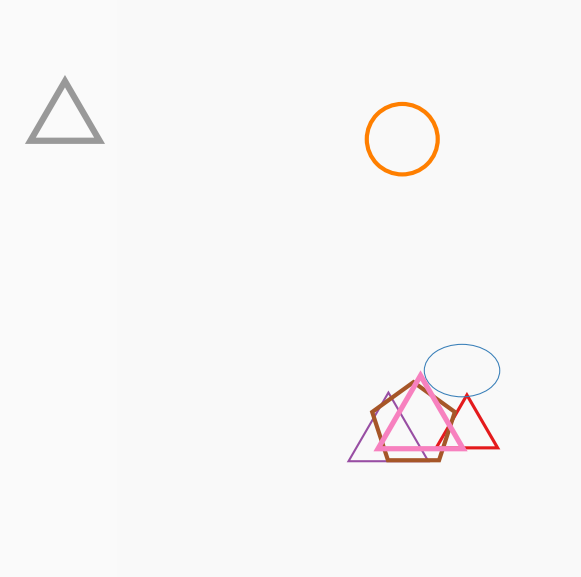[{"shape": "triangle", "thickness": 1.5, "radius": 0.3, "center": [0.803, 0.254]}, {"shape": "oval", "thickness": 0.5, "radius": 0.32, "center": [0.795, 0.357]}, {"shape": "triangle", "thickness": 1, "radius": 0.4, "center": [0.668, 0.24]}, {"shape": "circle", "thickness": 2, "radius": 0.31, "center": [0.692, 0.758]}, {"shape": "pentagon", "thickness": 2, "radius": 0.37, "center": [0.711, 0.263]}, {"shape": "triangle", "thickness": 2.5, "radius": 0.42, "center": [0.724, 0.264]}, {"shape": "triangle", "thickness": 3, "radius": 0.34, "center": [0.112, 0.79]}]